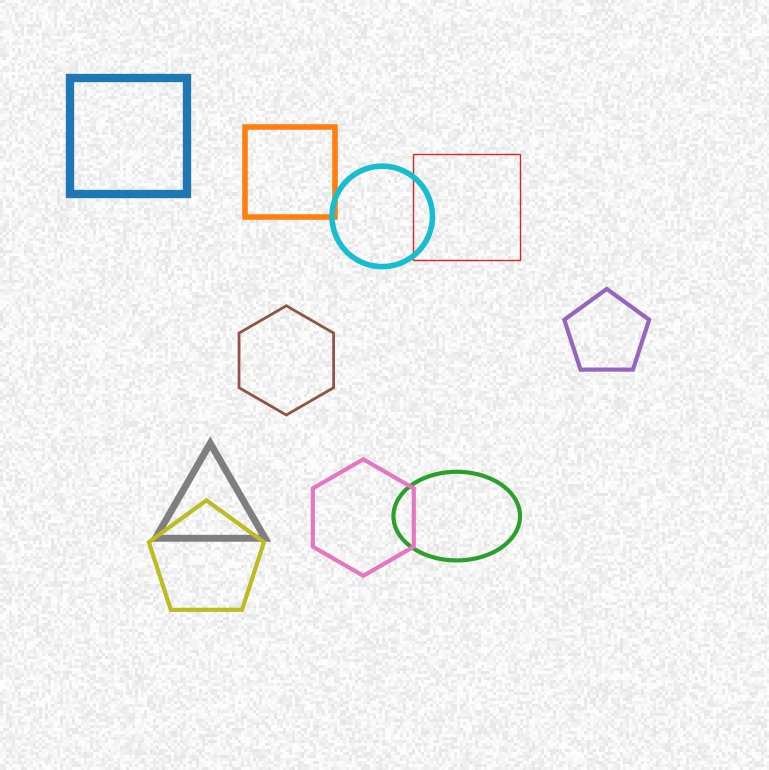[{"shape": "square", "thickness": 3, "radius": 0.38, "center": [0.167, 0.823]}, {"shape": "square", "thickness": 2, "radius": 0.29, "center": [0.376, 0.776]}, {"shape": "oval", "thickness": 1.5, "radius": 0.41, "center": [0.593, 0.33]}, {"shape": "square", "thickness": 0.5, "radius": 0.35, "center": [0.606, 0.731]}, {"shape": "pentagon", "thickness": 1.5, "radius": 0.29, "center": [0.788, 0.567]}, {"shape": "hexagon", "thickness": 1, "radius": 0.35, "center": [0.372, 0.532]}, {"shape": "hexagon", "thickness": 1.5, "radius": 0.38, "center": [0.472, 0.328]}, {"shape": "triangle", "thickness": 2.5, "radius": 0.41, "center": [0.273, 0.342]}, {"shape": "pentagon", "thickness": 1.5, "radius": 0.39, "center": [0.268, 0.272]}, {"shape": "circle", "thickness": 2, "radius": 0.33, "center": [0.496, 0.719]}]